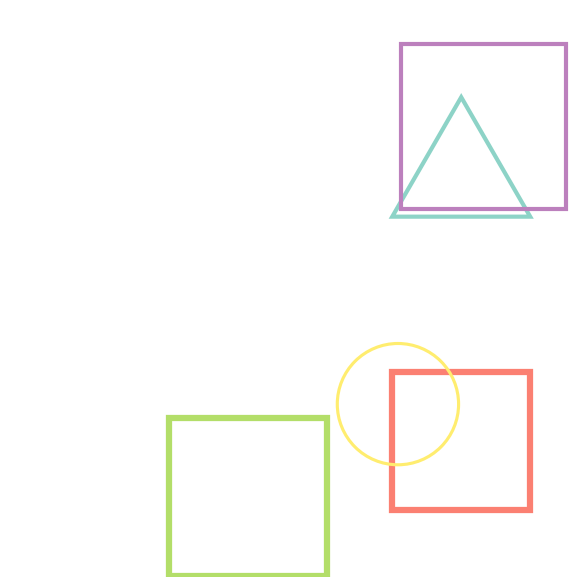[{"shape": "triangle", "thickness": 2, "radius": 0.69, "center": [0.799, 0.693]}, {"shape": "square", "thickness": 3, "radius": 0.6, "center": [0.798, 0.236]}, {"shape": "square", "thickness": 3, "radius": 0.68, "center": [0.43, 0.138]}, {"shape": "square", "thickness": 2, "radius": 0.71, "center": [0.837, 0.78]}, {"shape": "circle", "thickness": 1.5, "radius": 0.53, "center": [0.689, 0.299]}]